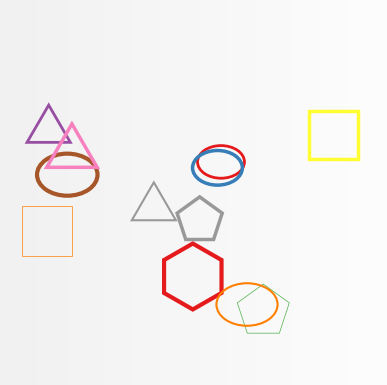[{"shape": "hexagon", "thickness": 3, "radius": 0.43, "center": [0.498, 0.282]}, {"shape": "oval", "thickness": 2, "radius": 0.3, "center": [0.57, 0.579]}, {"shape": "oval", "thickness": 2.5, "radius": 0.32, "center": [0.561, 0.564]}, {"shape": "pentagon", "thickness": 0.5, "radius": 0.35, "center": [0.68, 0.192]}, {"shape": "triangle", "thickness": 2, "radius": 0.32, "center": [0.126, 0.663]}, {"shape": "square", "thickness": 0.5, "radius": 0.32, "center": [0.121, 0.4]}, {"shape": "oval", "thickness": 1.5, "radius": 0.39, "center": [0.637, 0.209]}, {"shape": "square", "thickness": 2.5, "radius": 0.32, "center": [0.86, 0.649]}, {"shape": "oval", "thickness": 3, "radius": 0.39, "center": [0.174, 0.546]}, {"shape": "triangle", "thickness": 2.5, "radius": 0.38, "center": [0.186, 0.603]}, {"shape": "pentagon", "thickness": 2.5, "radius": 0.31, "center": [0.515, 0.427]}, {"shape": "triangle", "thickness": 1.5, "radius": 0.33, "center": [0.397, 0.461]}]